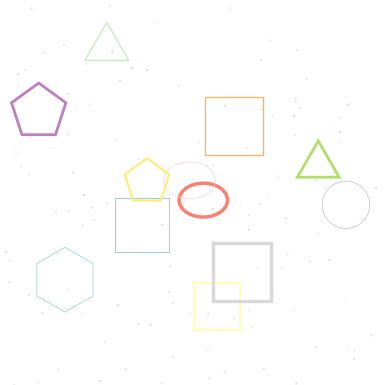[{"shape": "hexagon", "thickness": 0.5, "radius": 0.42, "center": [0.169, 0.274]}, {"shape": "square", "thickness": 1.5, "radius": 0.3, "center": [0.563, 0.205]}, {"shape": "circle", "thickness": 0.5, "radius": 0.31, "center": [0.899, 0.468]}, {"shape": "oval", "thickness": 2.5, "radius": 0.31, "center": [0.528, 0.48]}, {"shape": "square", "thickness": 0.5, "radius": 0.35, "center": [0.368, 0.416]}, {"shape": "square", "thickness": 1, "radius": 0.37, "center": [0.608, 0.672]}, {"shape": "triangle", "thickness": 2, "radius": 0.31, "center": [0.827, 0.571]}, {"shape": "oval", "thickness": 0.5, "radius": 0.34, "center": [0.493, 0.532]}, {"shape": "square", "thickness": 2.5, "radius": 0.38, "center": [0.63, 0.294]}, {"shape": "pentagon", "thickness": 2, "radius": 0.37, "center": [0.101, 0.71]}, {"shape": "triangle", "thickness": 1, "radius": 0.33, "center": [0.277, 0.876]}, {"shape": "pentagon", "thickness": 1.5, "radius": 0.3, "center": [0.382, 0.528]}]